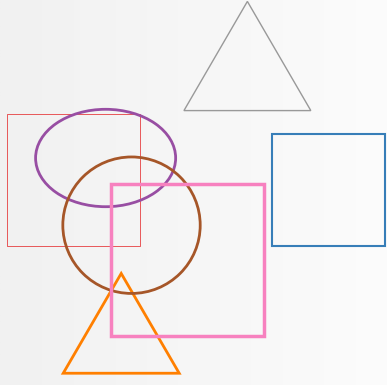[{"shape": "square", "thickness": 0.5, "radius": 0.86, "center": [0.189, 0.533]}, {"shape": "square", "thickness": 1.5, "radius": 0.73, "center": [0.848, 0.506]}, {"shape": "oval", "thickness": 2, "radius": 0.9, "center": [0.273, 0.59]}, {"shape": "triangle", "thickness": 2, "radius": 0.86, "center": [0.313, 0.117]}, {"shape": "circle", "thickness": 2, "radius": 0.89, "center": [0.339, 0.415]}, {"shape": "square", "thickness": 2.5, "radius": 0.99, "center": [0.483, 0.326]}, {"shape": "triangle", "thickness": 1, "radius": 0.95, "center": [0.638, 0.807]}]